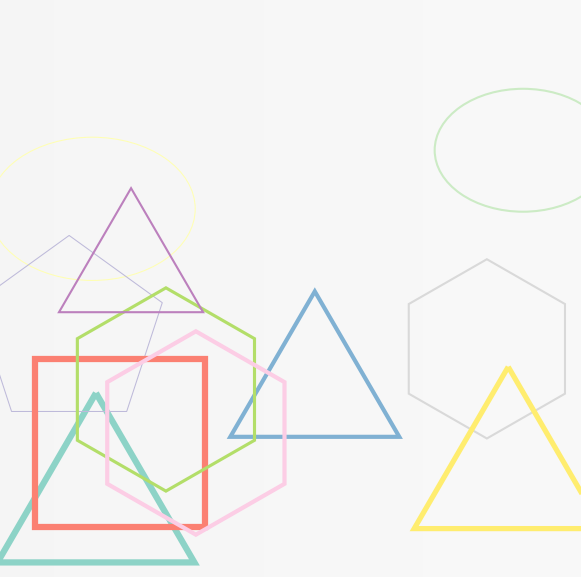[{"shape": "triangle", "thickness": 3, "radius": 0.98, "center": [0.165, 0.123]}, {"shape": "oval", "thickness": 0.5, "radius": 0.89, "center": [0.159, 0.638]}, {"shape": "pentagon", "thickness": 0.5, "radius": 0.84, "center": [0.119, 0.423]}, {"shape": "square", "thickness": 3, "radius": 0.73, "center": [0.206, 0.232]}, {"shape": "triangle", "thickness": 2, "radius": 0.84, "center": [0.542, 0.327]}, {"shape": "hexagon", "thickness": 1.5, "radius": 0.88, "center": [0.285, 0.325]}, {"shape": "hexagon", "thickness": 2, "radius": 0.88, "center": [0.337, 0.249]}, {"shape": "hexagon", "thickness": 1, "radius": 0.78, "center": [0.838, 0.395]}, {"shape": "triangle", "thickness": 1, "radius": 0.72, "center": [0.225, 0.53]}, {"shape": "oval", "thickness": 1, "radius": 0.76, "center": [0.9, 0.739]}, {"shape": "triangle", "thickness": 2.5, "radius": 0.93, "center": [0.874, 0.177]}]